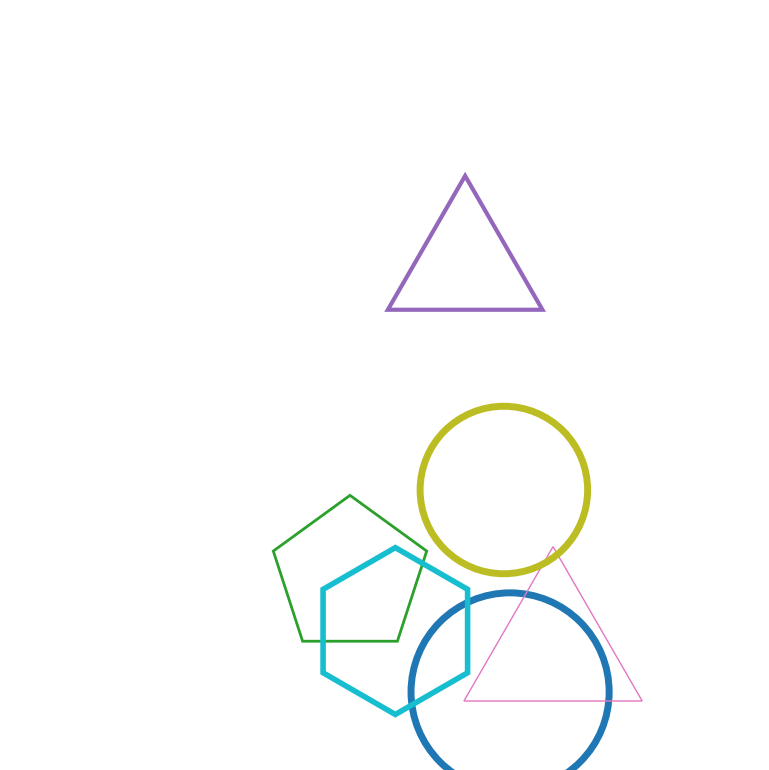[{"shape": "circle", "thickness": 2.5, "radius": 0.64, "center": [0.662, 0.101]}, {"shape": "pentagon", "thickness": 1, "radius": 0.52, "center": [0.455, 0.252]}, {"shape": "triangle", "thickness": 1.5, "radius": 0.58, "center": [0.604, 0.656]}, {"shape": "triangle", "thickness": 0.5, "radius": 0.67, "center": [0.718, 0.156]}, {"shape": "circle", "thickness": 2.5, "radius": 0.54, "center": [0.654, 0.364]}, {"shape": "hexagon", "thickness": 2, "radius": 0.54, "center": [0.513, 0.18]}]